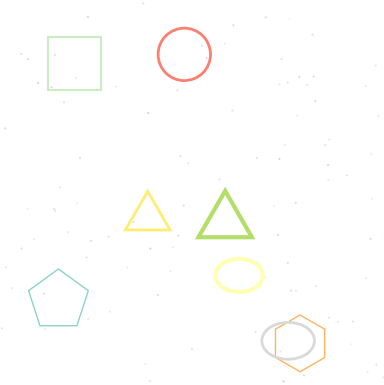[{"shape": "pentagon", "thickness": 1, "radius": 0.41, "center": [0.152, 0.22]}, {"shape": "oval", "thickness": 3, "radius": 0.31, "center": [0.621, 0.285]}, {"shape": "circle", "thickness": 2, "radius": 0.34, "center": [0.479, 0.859]}, {"shape": "hexagon", "thickness": 1, "radius": 0.37, "center": [0.779, 0.108]}, {"shape": "triangle", "thickness": 3, "radius": 0.4, "center": [0.585, 0.424]}, {"shape": "oval", "thickness": 2, "radius": 0.34, "center": [0.748, 0.115]}, {"shape": "square", "thickness": 1.5, "radius": 0.34, "center": [0.194, 0.835]}, {"shape": "triangle", "thickness": 2, "radius": 0.33, "center": [0.384, 0.436]}]